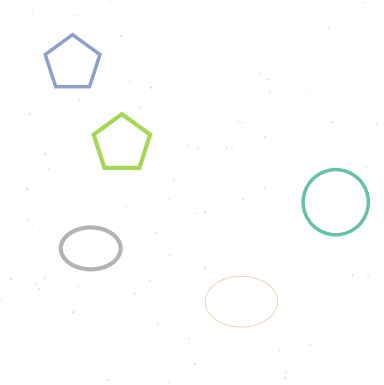[{"shape": "circle", "thickness": 2.5, "radius": 0.42, "center": [0.872, 0.475]}, {"shape": "pentagon", "thickness": 2.5, "radius": 0.37, "center": [0.189, 0.835]}, {"shape": "pentagon", "thickness": 3, "radius": 0.39, "center": [0.317, 0.626]}, {"shape": "oval", "thickness": 0.5, "radius": 0.47, "center": [0.627, 0.216]}, {"shape": "oval", "thickness": 3, "radius": 0.39, "center": [0.236, 0.355]}]